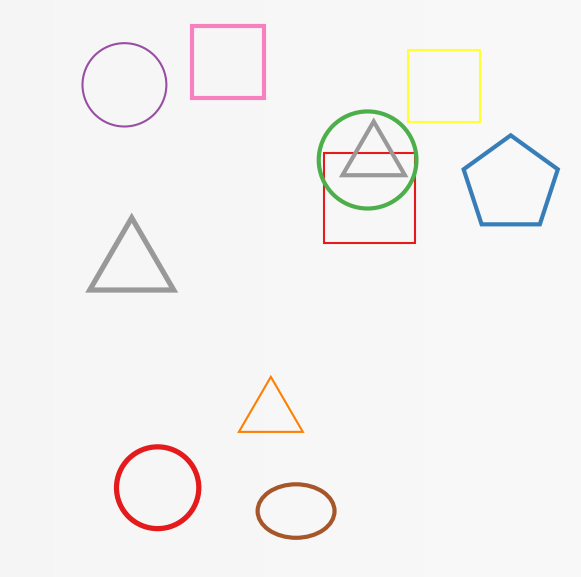[{"shape": "circle", "thickness": 2.5, "radius": 0.35, "center": [0.271, 0.155]}, {"shape": "square", "thickness": 1, "radius": 0.39, "center": [0.635, 0.657]}, {"shape": "pentagon", "thickness": 2, "radius": 0.43, "center": [0.879, 0.68]}, {"shape": "circle", "thickness": 2, "radius": 0.42, "center": [0.632, 0.722]}, {"shape": "circle", "thickness": 1, "radius": 0.36, "center": [0.214, 0.852]}, {"shape": "triangle", "thickness": 1, "radius": 0.32, "center": [0.466, 0.283]}, {"shape": "square", "thickness": 1, "radius": 0.31, "center": [0.763, 0.851]}, {"shape": "oval", "thickness": 2, "radius": 0.33, "center": [0.509, 0.114]}, {"shape": "square", "thickness": 2, "radius": 0.31, "center": [0.392, 0.892]}, {"shape": "triangle", "thickness": 2.5, "radius": 0.42, "center": [0.227, 0.539]}, {"shape": "triangle", "thickness": 2, "radius": 0.31, "center": [0.643, 0.727]}]